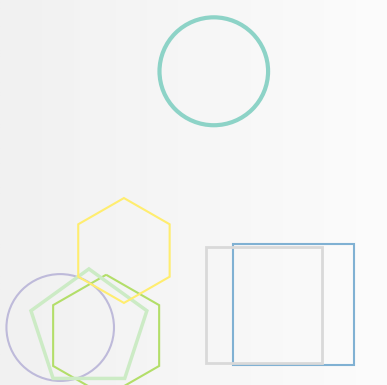[{"shape": "circle", "thickness": 3, "radius": 0.7, "center": [0.552, 0.815]}, {"shape": "circle", "thickness": 1.5, "radius": 0.69, "center": [0.155, 0.149]}, {"shape": "square", "thickness": 1.5, "radius": 0.79, "center": [0.757, 0.209]}, {"shape": "hexagon", "thickness": 1.5, "radius": 0.79, "center": [0.274, 0.128]}, {"shape": "square", "thickness": 2, "radius": 0.75, "center": [0.682, 0.208]}, {"shape": "pentagon", "thickness": 2.5, "radius": 0.79, "center": [0.229, 0.144]}, {"shape": "hexagon", "thickness": 1.5, "radius": 0.68, "center": [0.32, 0.349]}]